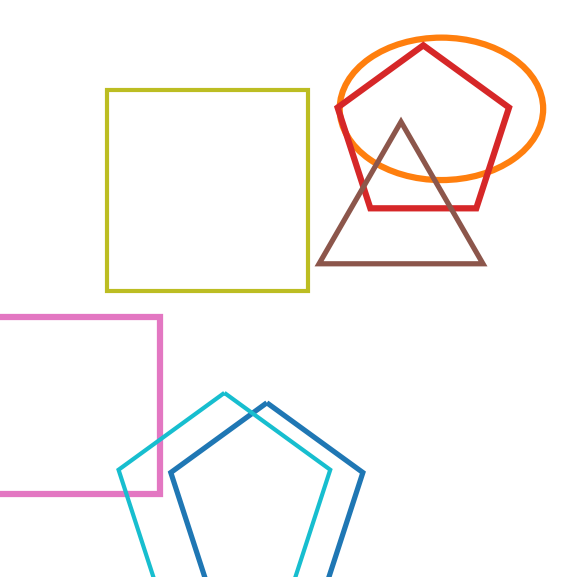[{"shape": "pentagon", "thickness": 2.5, "radius": 0.87, "center": [0.462, 0.127]}, {"shape": "oval", "thickness": 3, "radius": 0.88, "center": [0.764, 0.811]}, {"shape": "pentagon", "thickness": 3, "radius": 0.78, "center": [0.733, 0.765]}, {"shape": "triangle", "thickness": 2.5, "radius": 0.82, "center": [0.694, 0.624]}, {"shape": "square", "thickness": 3, "radius": 0.77, "center": [0.124, 0.297]}, {"shape": "square", "thickness": 2, "radius": 0.87, "center": [0.359, 0.669]}, {"shape": "pentagon", "thickness": 2, "radius": 0.96, "center": [0.389, 0.126]}]